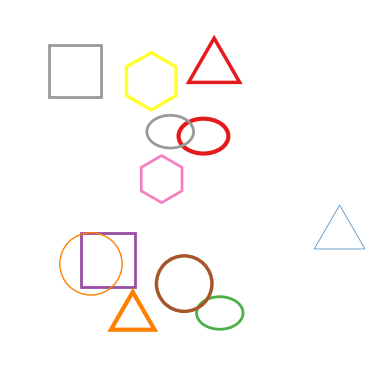[{"shape": "triangle", "thickness": 2.5, "radius": 0.38, "center": [0.556, 0.824]}, {"shape": "oval", "thickness": 3, "radius": 0.32, "center": [0.528, 0.646]}, {"shape": "triangle", "thickness": 0.5, "radius": 0.38, "center": [0.882, 0.391]}, {"shape": "oval", "thickness": 2, "radius": 0.3, "center": [0.571, 0.187]}, {"shape": "square", "thickness": 2, "radius": 0.35, "center": [0.281, 0.325]}, {"shape": "triangle", "thickness": 3, "radius": 0.33, "center": [0.345, 0.176]}, {"shape": "circle", "thickness": 1, "radius": 0.4, "center": [0.236, 0.315]}, {"shape": "hexagon", "thickness": 2.5, "radius": 0.37, "center": [0.393, 0.789]}, {"shape": "circle", "thickness": 2.5, "radius": 0.36, "center": [0.478, 0.263]}, {"shape": "hexagon", "thickness": 2, "radius": 0.31, "center": [0.42, 0.535]}, {"shape": "square", "thickness": 2, "radius": 0.34, "center": [0.195, 0.815]}, {"shape": "oval", "thickness": 2, "radius": 0.3, "center": [0.442, 0.658]}]